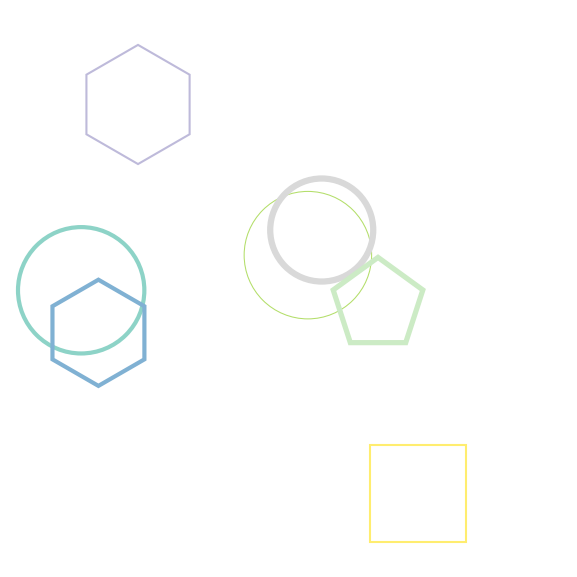[{"shape": "circle", "thickness": 2, "radius": 0.55, "center": [0.141, 0.496]}, {"shape": "hexagon", "thickness": 1, "radius": 0.52, "center": [0.239, 0.818]}, {"shape": "hexagon", "thickness": 2, "radius": 0.46, "center": [0.17, 0.423]}, {"shape": "circle", "thickness": 0.5, "radius": 0.55, "center": [0.533, 0.557]}, {"shape": "circle", "thickness": 3, "radius": 0.45, "center": [0.557, 0.601]}, {"shape": "pentagon", "thickness": 2.5, "radius": 0.41, "center": [0.655, 0.472]}, {"shape": "square", "thickness": 1, "radius": 0.42, "center": [0.724, 0.144]}]